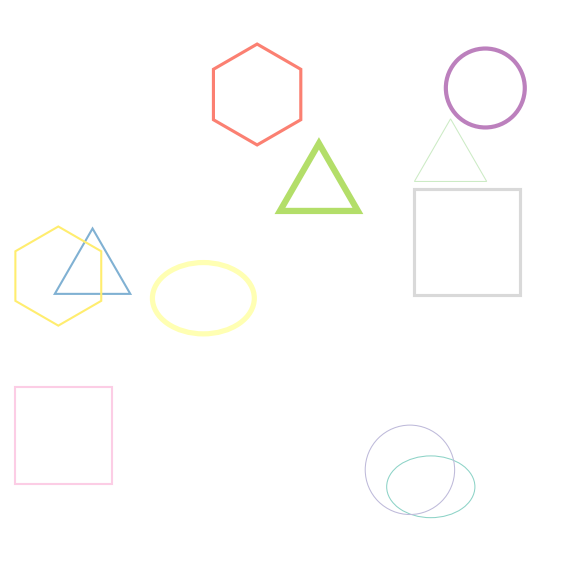[{"shape": "oval", "thickness": 0.5, "radius": 0.38, "center": [0.746, 0.156]}, {"shape": "oval", "thickness": 2.5, "radius": 0.44, "center": [0.352, 0.483]}, {"shape": "circle", "thickness": 0.5, "radius": 0.39, "center": [0.71, 0.186]}, {"shape": "hexagon", "thickness": 1.5, "radius": 0.44, "center": [0.445, 0.835]}, {"shape": "triangle", "thickness": 1, "radius": 0.38, "center": [0.16, 0.528]}, {"shape": "triangle", "thickness": 3, "radius": 0.39, "center": [0.552, 0.673]}, {"shape": "square", "thickness": 1, "radius": 0.42, "center": [0.11, 0.245]}, {"shape": "square", "thickness": 1.5, "radius": 0.46, "center": [0.809, 0.58]}, {"shape": "circle", "thickness": 2, "radius": 0.34, "center": [0.84, 0.847]}, {"shape": "triangle", "thickness": 0.5, "radius": 0.36, "center": [0.78, 0.721]}, {"shape": "hexagon", "thickness": 1, "radius": 0.43, "center": [0.101, 0.521]}]